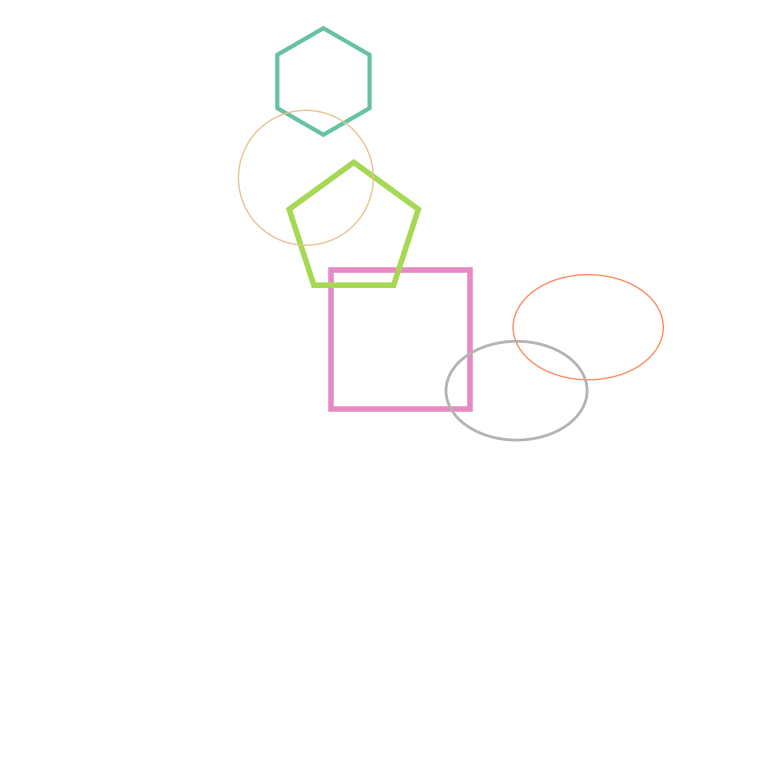[{"shape": "hexagon", "thickness": 1.5, "radius": 0.35, "center": [0.42, 0.894]}, {"shape": "oval", "thickness": 0.5, "radius": 0.49, "center": [0.764, 0.575]}, {"shape": "square", "thickness": 2, "radius": 0.45, "center": [0.52, 0.559]}, {"shape": "pentagon", "thickness": 2, "radius": 0.44, "center": [0.459, 0.701]}, {"shape": "circle", "thickness": 0.5, "radius": 0.44, "center": [0.397, 0.769]}, {"shape": "oval", "thickness": 1, "radius": 0.46, "center": [0.671, 0.493]}]